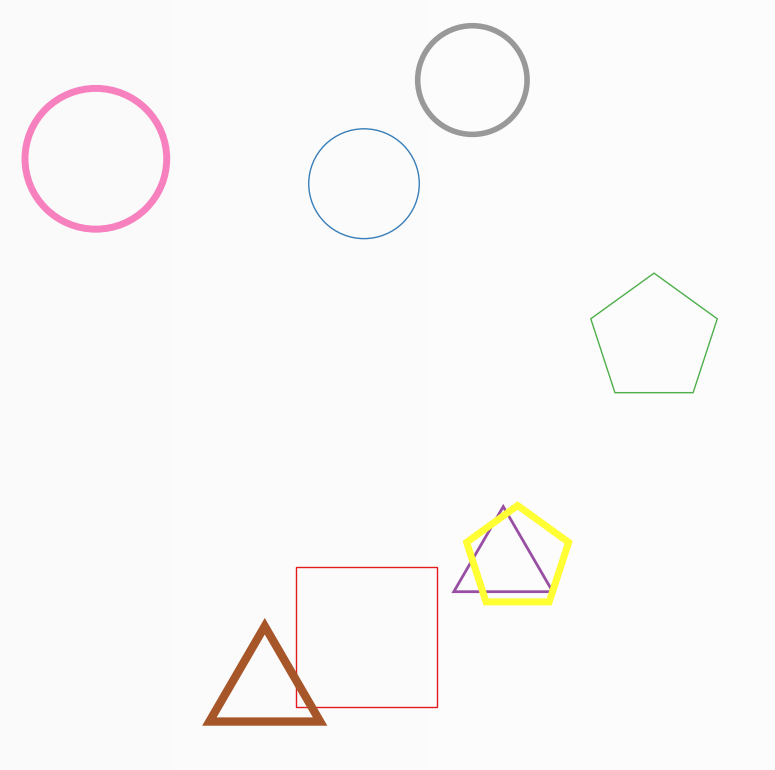[{"shape": "square", "thickness": 0.5, "radius": 0.46, "center": [0.472, 0.173]}, {"shape": "circle", "thickness": 0.5, "radius": 0.36, "center": [0.47, 0.761]}, {"shape": "pentagon", "thickness": 0.5, "radius": 0.43, "center": [0.844, 0.559]}, {"shape": "triangle", "thickness": 1, "radius": 0.37, "center": [0.649, 0.268]}, {"shape": "pentagon", "thickness": 2.5, "radius": 0.35, "center": [0.668, 0.274]}, {"shape": "triangle", "thickness": 3, "radius": 0.41, "center": [0.342, 0.104]}, {"shape": "circle", "thickness": 2.5, "radius": 0.46, "center": [0.124, 0.794]}, {"shape": "circle", "thickness": 2, "radius": 0.35, "center": [0.61, 0.896]}]